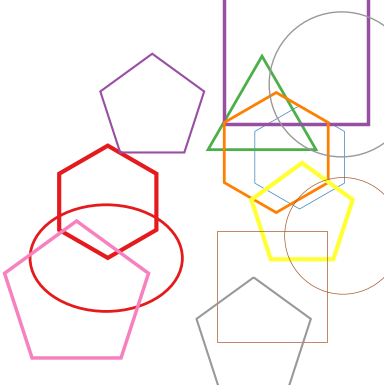[{"shape": "oval", "thickness": 2, "radius": 0.99, "center": [0.276, 0.33]}, {"shape": "hexagon", "thickness": 3, "radius": 0.73, "center": [0.28, 0.476]}, {"shape": "hexagon", "thickness": 0.5, "radius": 0.67, "center": [0.778, 0.591]}, {"shape": "triangle", "thickness": 2, "radius": 0.81, "center": [0.681, 0.692]}, {"shape": "pentagon", "thickness": 1.5, "radius": 0.71, "center": [0.395, 0.719]}, {"shape": "square", "thickness": 2.5, "radius": 0.93, "center": [0.769, 0.863]}, {"shape": "hexagon", "thickness": 2, "radius": 0.78, "center": [0.717, 0.604]}, {"shape": "pentagon", "thickness": 3, "radius": 0.69, "center": [0.785, 0.439]}, {"shape": "square", "thickness": 0.5, "radius": 0.71, "center": [0.705, 0.256]}, {"shape": "circle", "thickness": 0.5, "radius": 0.76, "center": [0.891, 0.387]}, {"shape": "pentagon", "thickness": 2.5, "radius": 0.98, "center": [0.199, 0.229]}, {"shape": "circle", "thickness": 1, "radius": 0.94, "center": [0.887, 0.781]}, {"shape": "pentagon", "thickness": 1.5, "radius": 0.78, "center": [0.659, 0.123]}]